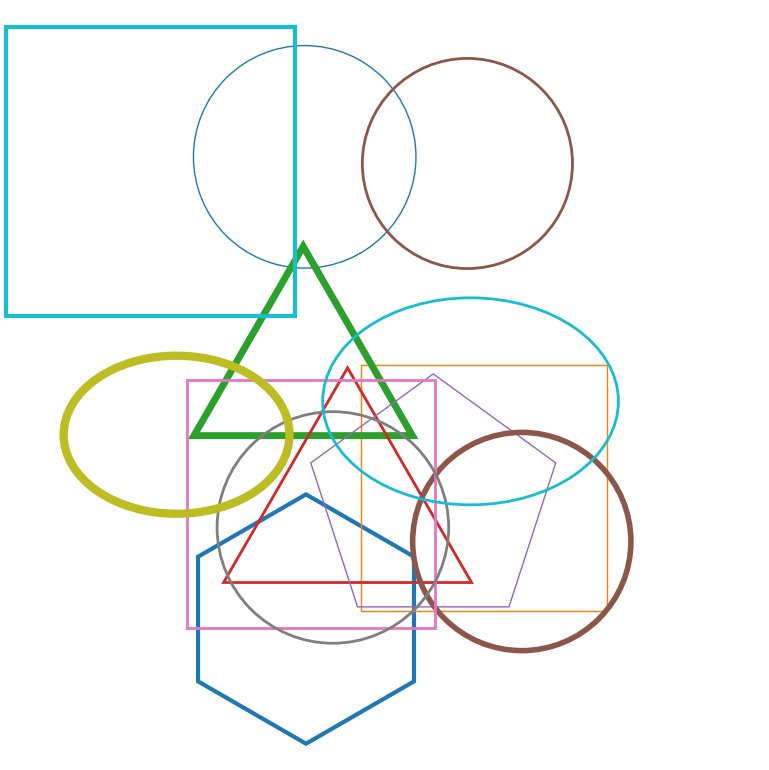[{"shape": "circle", "thickness": 0.5, "radius": 0.72, "center": [0.396, 0.796]}, {"shape": "hexagon", "thickness": 1.5, "radius": 0.81, "center": [0.397, 0.196]}, {"shape": "square", "thickness": 0.5, "radius": 0.8, "center": [0.628, 0.366]}, {"shape": "triangle", "thickness": 2.5, "radius": 0.82, "center": [0.394, 0.516]}, {"shape": "triangle", "thickness": 1, "radius": 0.93, "center": [0.451, 0.336]}, {"shape": "pentagon", "thickness": 0.5, "radius": 0.84, "center": [0.563, 0.347]}, {"shape": "circle", "thickness": 1, "radius": 0.68, "center": [0.607, 0.788]}, {"shape": "circle", "thickness": 2, "radius": 0.71, "center": [0.678, 0.297]}, {"shape": "square", "thickness": 1, "radius": 0.8, "center": [0.404, 0.346]}, {"shape": "circle", "thickness": 1, "radius": 0.75, "center": [0.432, 0.315]}, {"shape": "oval", "thickness": 3, "radius": 0.73, "center": [0.229, 0.435]}, {"shape": "oval", "thickness": 1, "radius": 0.96, "center": [0.611, 0.479]}, {"shape": "square", "thickness": 1.5, "radius": 0.94, "center": [0.195, 0.777]}]